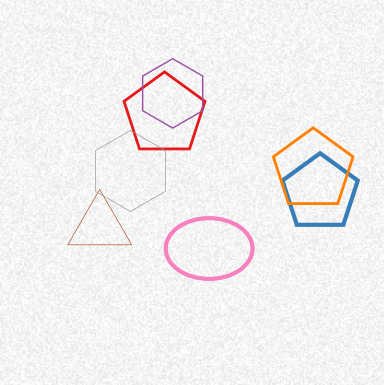[{"shape": "pentagon", "thickness": 2, "radius": 0.55, "center": [0.427, 0.703]}, {"shape": "pentagon", "thickness": 3, "radius": 0.51, "center": [0.831, 0.499]}, {"shape": "hexagon", "thickness": 1, "radius": 0.45, "center": [0.449, 0.757]}, {"shape": "pentagon", "thickness": 2, "radius": 0.54, "center": [0.813, 0.559]}, {"shape": "triangle", "thickness": 0.5, "radius": 0.48, "center": [0.259, 0.412]}, {"shape": "oval", "thickness": 3, "radius": 0.56, "center": [0.543, 0.354]}, {"shape": "hexagon", "thickness": 0.5, "radius": 0.53, "center": [0.339, 0.556]}]